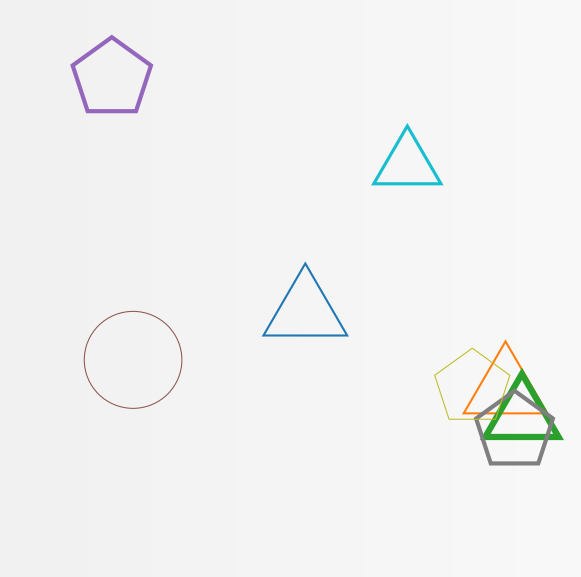[{"shape": "triangle", "thickness": 1, "radius": 0.42, "center": [0.525, 0.46]}, {"shape": "triangle", "thickness": 1, "radius": 0.42, "center": [0.87, 0.325]}, {"shape": "triangle", "thickness": 3, "radius": 0.36, "center": [0.898, 0.279]}, {"shape": "pentagon", "thickness": 2, "radius": 0.35, "center": [0.192, 0.864]}, {"shape": "circle", "thickness": 0.5, "radius": 0.42, "center": [0.229, 0.376]}, {"shape": "pentagon", "thickness": 2, "radius": 0.35, "center": [0.885, 0.253]}, {"shape": "pentagon", "thickness": 0.5, "radius": 0.34, "center": [0.813, 0.328]}, {"shape": "triangle", "thickness": 1.5, "radius": 0.33, "center": [0.701, 0.714]}]